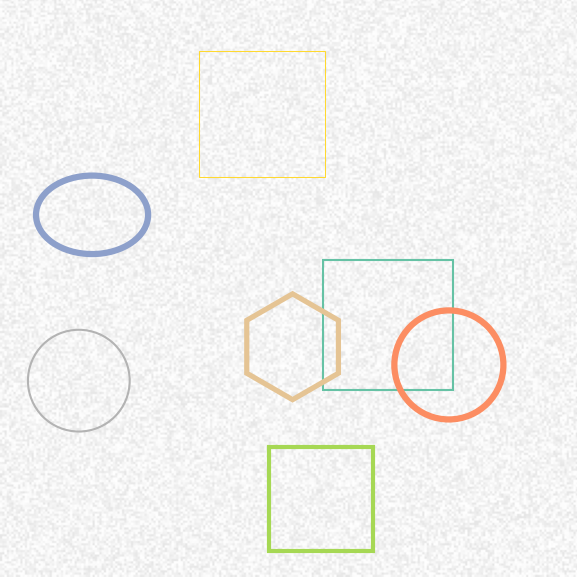[{"shape": "square", "thickness": 1, "radius": 0.56, "center": [0.672, 0.436]}, {"shape": "circle", "thickness": 3, "radius": 0.47, "center": [0.777, 0.367]}, {"shape": "oval", "thickness": 3, "radius": 0.49, "center": [0.159, 0.627]}, {"shape": "square", "thickness": 2, "radius": 0.45, "center": [0.555, 0.135]}, {"shape": "square", "thickness": 0.5, "radius": 0.55, "center": [0.454, 0.802]}, {"shape": "hexagon", "thickness": 2.5, "radius": 0.46, "center": [0.507, 0.399]}, {"shape": "circle", "thickness": 1, "radius": 0.44, "center": [0.136, 0.34]}]